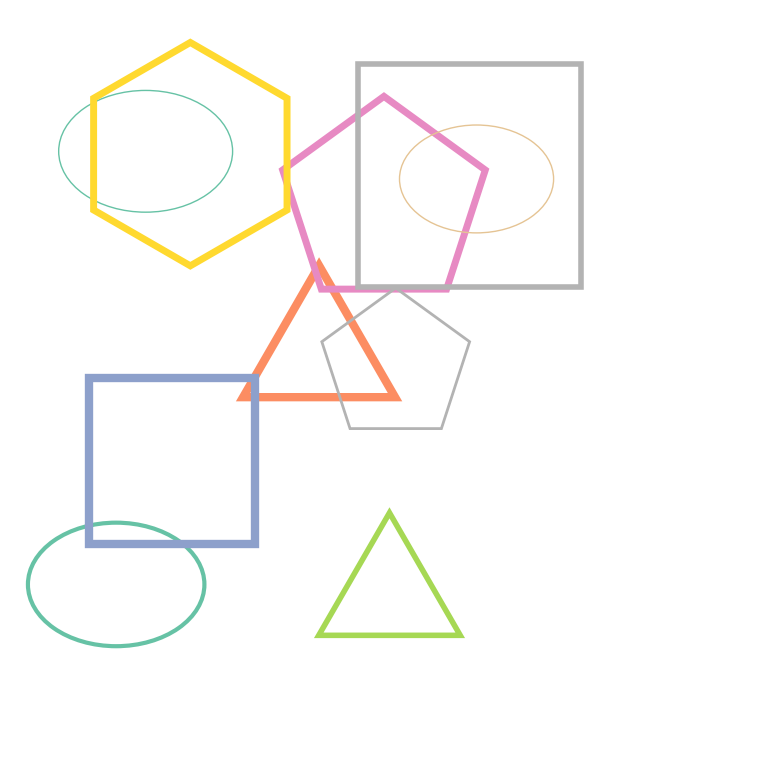[{"shape": "oval", "thickness": 0.5, "radius": 0.56, "center": [0.189, 0.804]}, {"shape": "oval", "thickness": 1.5, "radius": 0.57, "center": [0.151, 0.241]}, {"shape": "triangle", "thickness": 3, "radius": 0.57, "center": [0.414, 0.541]}, {"shape": "square", "thickness": 3, "radius": 0.54, "center": [0.223, 0.401]}, {"shape": "pentagon", "thickness": 2.5, "radius": 0.69, "center": [0.499, 0.736]}, {"shape": "triangle", "thickness": 2, "radius": 0.53, "center": [0.506, 0.228]}, {"shape": "hexagon", "thickness": 2.5, "radius": 0.73, "center": [0.247, 0.8]}, {"shape": "oval", "thickness": 0.5, "radius": 0.5, "center": [0.619, 0.768]}, {"shape": "square", "thickness": 2, "radius": 0.72, "center": [0.61, 0.772]}, {"shape": "pentagon", "thickness": 1, "radius": 0.5, "center": [0.514, 0.525]}]